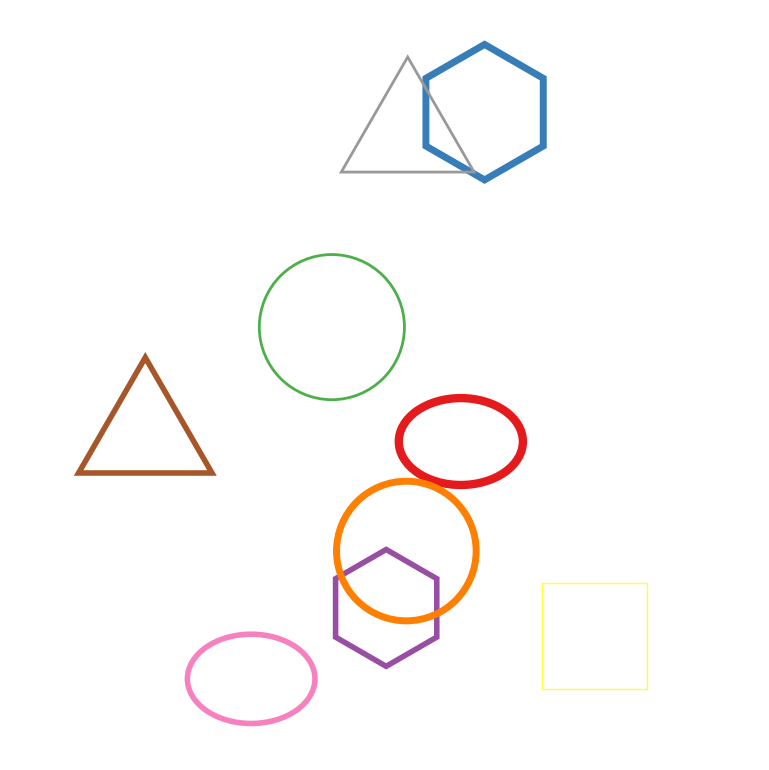[{"shape": "oval", "thickness": 3, "radius": 0.4, "center": [0.598, 0.427]}, {"shape": "hexagon", "thickness": 2.5, "radius": 0.44, "center": [0.629, 0.854]}, {"shape": "circle", "thickness": 1, "radius": 0.47, "center": [0.431, 0.575]}, {"shape": "hexagon", "thickness": 2, "radius": 0.38, "center": [0.502, 0.211]}, {"shape": "circle", "thickness": 2.5, "radius": 0.45, "center": [0.528, 0.284]}, {"shape": "square", "thickness": 0.5, "radius": 0.34, "center": [0.772, 0.174]}, {"shape": "triangle", "thickness": 2, "radius": 0.5, "center": [0.189, 0.436]}, {"shape": "oval", "thickness": 2, "radius": 0.41, "center": [0.326, 0.118]}, {"shape": "triangle", "thickness": 1, "radius": 0.5, "center": [0.529, 0.826]}]